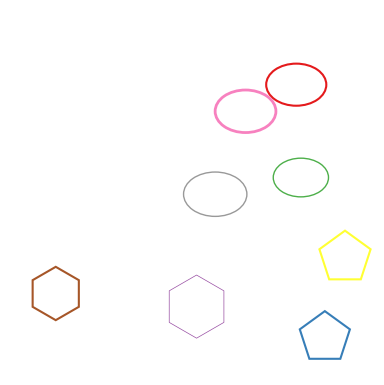[{"shape": "oval", "thickness": 1.5, "radius": 0.39, "center": [0.769, 0.78]}, {"shape": "pentagon", "thickness": 1.5, "radius": 0.34, "center": [0.844, 0.123]}, {"shape": "oval", "thickness": 1, "radius": 0.36, "center": [0.782, 0.539]}, {"shape": "hexagon", "thickness": 0.5, "radius": 0.41, "center": [0.511, 0.204]}, {"shape": "pentagon", "thickness": 1.5, "radius": 0.35, "center": [0.896, 0.331]}, {"shape": "hexagon", "thickness": 1.5, "radius": 0.35, "center": [0.145, 0.238]}, {"shape": "oval", "thickness": 2, "radius": 0.39, "center": [0.638, 0.711]}, {"shape": "oval", "thickness": 1, "radius": 0.41, "center": [0.559, 0.496]}]